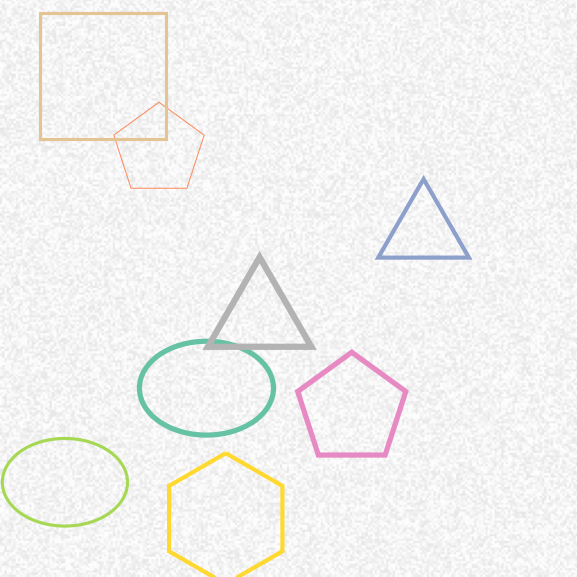[{"shape": "oval", "thickness": 2.5, "radius": 0.58, "center": [0.358, 0.327]}, {"shape": "pentagon", "thickness": 0.5, "radius": 0.41, "center": [0.275, 0.74]}, {"shape": "triangle", "thickness": 2, "radius": 0.45, "center": [0.733, 0.598]}, {"shape": "pentagon", "thickness": 2.5, "radius": 0.49, "center": [0.609, 0.291]}, {"shape": "oval", "thickness": 1.5, "radius": 0.54, "center": [0.112, 0.164]}, {"shape": "hexagon", "thickness": 2, "radius": 0.57, "center": [0.391, 0.101]}, {"shape": "square", "thickness": 1.5, "radius": 0.54, "center": [0.179, 0.867]}, {"shape": "triangle", "thickness": 3, "radius": 0.52, "center": [0.45, 0.45]}]